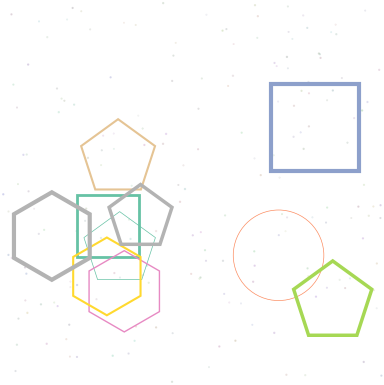[{"shape": "pentagon", "thickness": 0.5, "radius": 0.49, "center": [0.311, 0.353]}, {"shape": "square", "thickness": 2, "radius": 0.4, "center": [0.28, 0.414]}, {"shape": "circle", "thickness": 0.5, "radius": 0.59, "center": [0.724, 0.337]}, {"shape": "square", "thickness": 3, "radius": 0.57, "center": [0.818, 0.669]}, {"shape": "hexagon", "thickness": 1, "radius": 0.53, "center": [0.323, 0.243]}, {"shape": "pentagon", "thickness": 2.5, "radius": 0.53, "center": [0.864, 0.215]}, {"shape": "hexagon", "thickness": 1.5, "radius": 0.51, "center": [0.278, 0.282]}, {"shape": "pentagon", "thickness": 1.5, "radius": 0.5, "center": [0.307, 0.589]}, {"shape": "hexagon", "thickness": 3, "radius": 0.57, "center": [0.135, 0.387]}, {"shape": "pentagon", "thickness": 2.5, "radius": 0.43, "center": [0.365, 0.435]}]